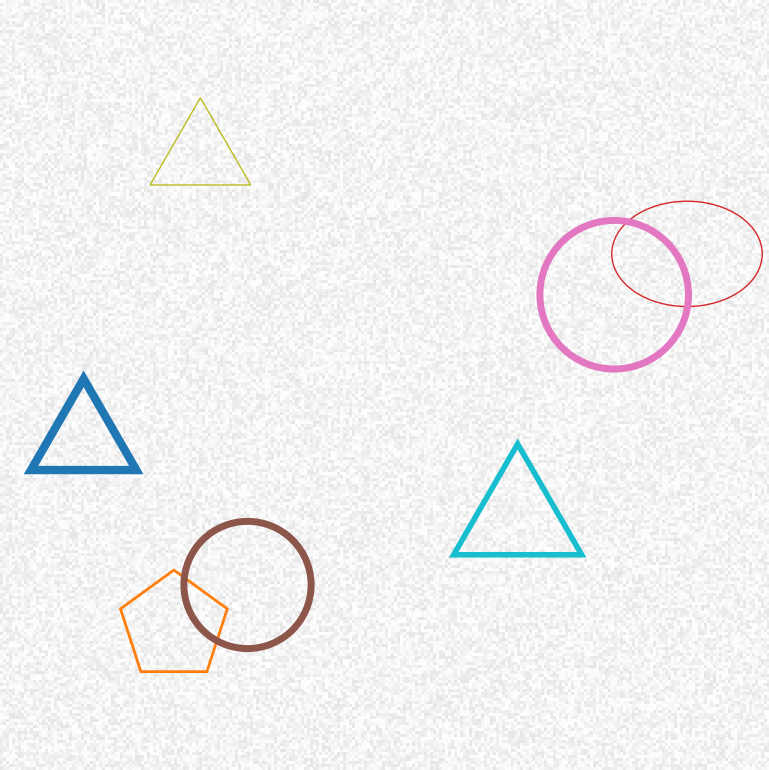[{"shape": "triangle", "thickness": 3, "radius": 0.39, "center": [0.109, 0.429]}, {"shape": "pentagon", "thickness": 1, "radius": 0.36, "center": [0.226, 0.187]}, {"shape": "oval", "thickness": 0.5, "radius": 0.49, "center": [0.892, 0.67]}, {"shape": "circle", "thickness": 2.5, "radius": 0.41, "center": [0.321, 0.24]}, {"shape": "circle", "thickness": 2.5, "radius": 0.48, "center": [0.798, 0.617]}, {"shape": "triangle", "thickness": 0.5, "radius": 0.38, "center": [0.26, 0.798]}, {"shape": "triangle", "thickness": 2, "radius": 0.48, "center": [0.672, 0.327]}]